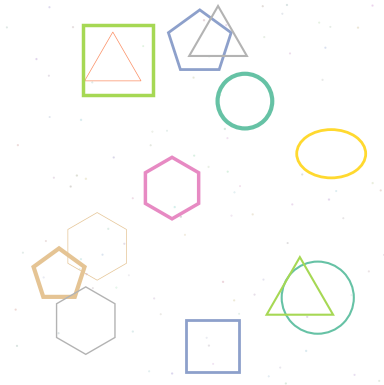[{"shape": "circle", "thickness": 1.5, "radius": 0.47, "center": [0.825, 0.227]}, {"shape": "circle", "thickness": 3, "radius": 0.36, "center": [0.636, 0.737]}, {"shape": "triangle", "thickness": 0.5, "radius": 0.42, "center": [0.293, 0.832]}, {"shape": "square", "thickness": 2, "radius": 0.34, "center": [0.552, 0.102]}, {"shape": "pentagon", "thickness": 2, "radius": 0.43, "center": [0.519, 0.889]}, {"shape": "hexagon", "thickness": 2.5, "radius": 0.4, "center": [0.447, 0.511]}, {"shape": "triangle", "thickness": 1.5, "radius": 0.5, "center": [0.779, 0.232]}, {"shape": "square", "thickness": 2.5, "radius": 0.46, "center": [0.306, 0.844]}, {"shape": "oval", "thickness": 2, "radius": 0.45, "center": [0.86, 0.601]}, {"shape": "hexagon", "thickness": 0.5, "radius": 0.44, "center": [0.252, 0.36]}, {"shape": "pentagon", "thickness": 3, "radius": 0.35, "center": [0.153, 0.285]}, {"shape": "hexagon", "thickness": 1, "radius": 0.44, "center": [0.223, 0.167]}, {"shape": "triangle", "thickness": 1.5, "radius": 0.43, "center": [0.566, 0.898]}]